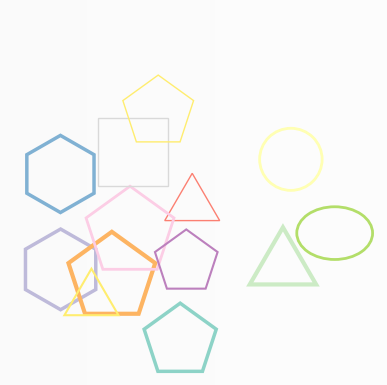[{"shape": "pentagon", "thickness": 2.5, "radius": 0.49, "center": [0.465, 0.115]}, {"shape": "circle", "thickness": 2, "radius": 0.4, "center": [0.751, 0.586]}, {"shape": "hexagon", "thickness": 2.5, "radius": 0.52, "center": [0.156, 0.3]}, {"shape": "triangle", "thickness": 1, "radius": 0.41, "center": [0.496, 0.468]}, {"shape": "hexagon", "thickness": 2.5, "radius": 0.5, "center": [0.156, 0.548]}, {"shape": "pentagon", "thickness": 3, "radius": 0.59, "center": [0.289, 0.28]}, {"shape": "oval", "thickness": 2, "radius": 0.49, "center": [0.864, 0.394]}, {"shape": "pentagon", "thickness": 2, "radius": 0.6, "center": [0.336, 0.397]}, {"shape": "square", "thickness": 1, "radius": 0.45, "center": [0.343, 0.605]}, {"shape": "pentagon", "thickness": 1.5, "radius": 0.43, "center": [0.481, 0.319]}, {"shape": "triangle", "thickness": 3, "radius": 0.49, "center": [0.73, 0.311]}, {"shape": "triangle", "thickness": 1.5, "radius": 0.4, "center": [0.236, 0.222]}, {"shape": "pentagon", "thickness": 1, "radius": 0.48, "center": [0.408, 0.709]}]